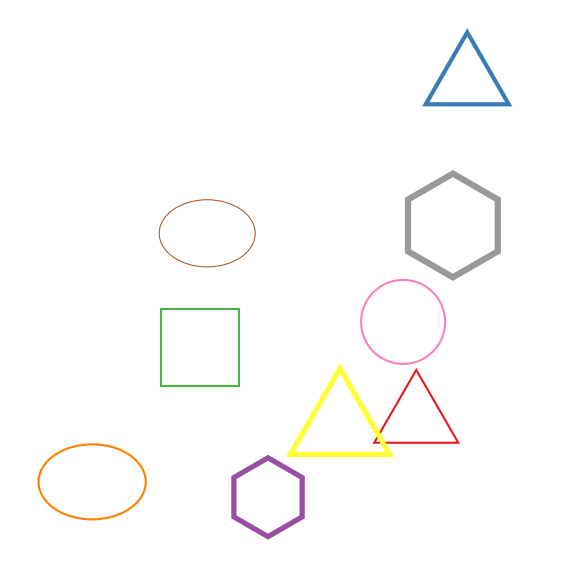[{"shape": "triangle", "thickness": 1, "radius": 0.42, "center": [0.721, 0.274]}, {"shape": "triangle", "thickness": 2, "radius": 0.42, "center": [0.809, 0.86]}, {"shape": "square", "thickness": 1, "radius": 0.34, "center": [0.346, 0.397]}, {"shape": "hexagon", "thickness": 2.5, "radius": 0.34, "center": [0.464, 0.138]}, {"shape": "oval", "thickness": 1, "radius": 0.46, "center": [0.16, 0.165]}, {"shape": "triangle", "thickness": 2.5, "radius": 0.5, "center": [0.589, 0.262]}, {"shape": "oval", "thickness": 0.5, "radius": 0.42, "center": [0.359, 0.595]}, {"shape": "circle", "thickness": 1, "radius": 0.36, "center": [0.698, 0.442]}, {"shape": "hexagon", "thickness": 3, "radius": 0.45, "center": [0.784, 0.609]}]